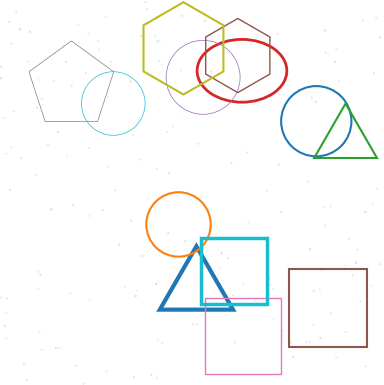[{"shape": "triangle", "thickness": 3, "radius": 0.55, "center": [0.51, 0.251]}, {"shape": "circle", "thickness": 1.5, "radius": 0.46, "center": [0.821, 0.685]}, {"shape": "circle", "thickness": 1.5, "radius": 0.42, "center": [0.464, 0.417]}, {"shape": "triangle", "thickness": 1.5, "radius": 0.47, "center": [0.898, 0.637]}, {"shape": "oval", "thickness": 2, "radius": 0.58, "center": [0.628, 0.816]}, {"shape": "circle", "thickness": 0.5, "radius": 0.48, "center": [0.528, 0.799]}, {"shape": "square", "thickness": 1.5, "radius": 0.51, "center": [0.852, 0.2]}, {"shape": "hexagon", "thickness": 1, "radius": 0.48, "center": [0.618, 0.856]}, {"shape": "square", "thickness": 1, "radius": 0.49, "center": [0.63, 0.128]}, {"shape": "pentagon", "thickness": 0.5, "radius": 0.58, "center": [0.185, 0.778]}, {"shape": "hexagon", "thickness": 1.5, "radius": 0.6, "center": [0.477, 0.874]}, {"shape": "square", "thickness": 2.5, "radius": 0.43, "center": [0.607, 0.297]}, {"shape": "circle", "thickness": 0.5, "radius": 0.41, "center": [0.294, 0.731]}]